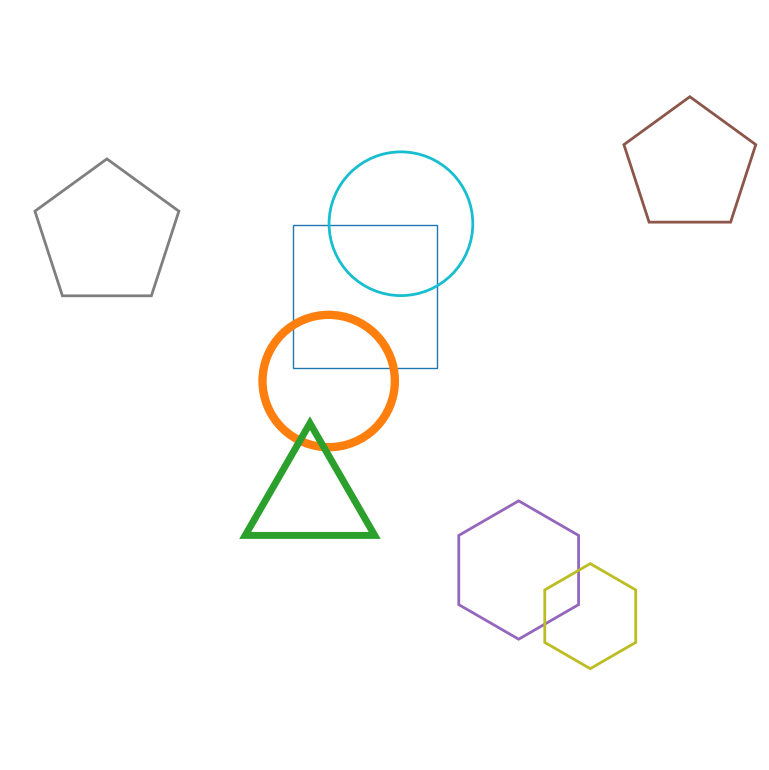[{"shape": "square", "thickness": 0.5, "radius": 0.47, "center": [0.474, 0.615]}, {"shape": "circle", "thickness": 3, "radius": 0.43, "center": [0.427, 0.505]}, {"shape": "triangle", "thickness": 2.5, "radius": 0.49, "center": [0.403, 0.353]}, {"shape": "hexagon", "thickness": 1, "radius": 0.45, "center": [0.674, 0.26]}, {"shape": "pentagon", "thickness": 1, "radius": 0.45, "center": [0.896, 0.784]}, {"shape": "pentagon", "thickness": 1, "radius": 0.49, "center": [0.139, 0.695]}, {"shape": "hexagon", "thickness": 1, "radius": 0.34, "center": [0.767, 0.2]}, {"shape": "circle", "thickness": 1, "radius": 0.47, "center": [0.521, 0.709]}]